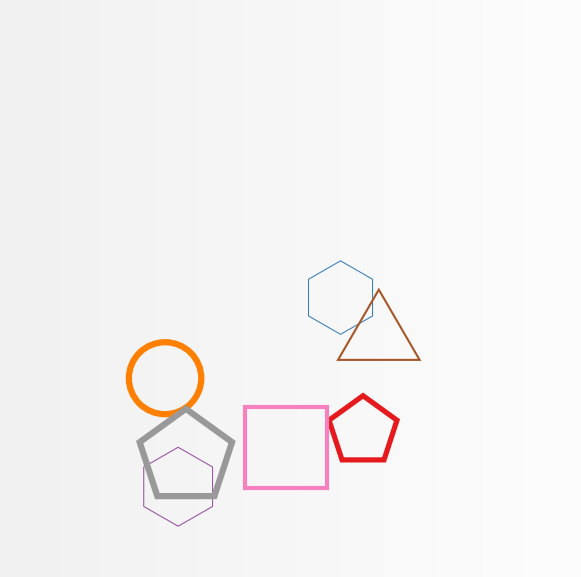[{"shape": "pentagon", "thickness": 2.5, "radius": 0.31, "center": [0.625, 0.252]}, {"shape": "hexagon", "thickness": 0.5, "radius": 0.32, "center": [0.586, 0.484]}, {"shape": "hexagon", "thickness": 0.5, "radius": 0.34, "center": [0.306, 0.156]}, {"shape": "circle", "thickness": 3, "radius": 0.31, "center": [0.284, 0.344]}, {"shape": "triangle", "thickness": 1, "radius": 0.41, "center": [0.652, 0.416]}, {"shape": "square", "thickness": 2, "radius": 0.35, "center": [0.492, 0.225]}, {"shape": "pentagon", "thickness": 3, "radius": 0.42, "center": [0.32, 0.208]}]